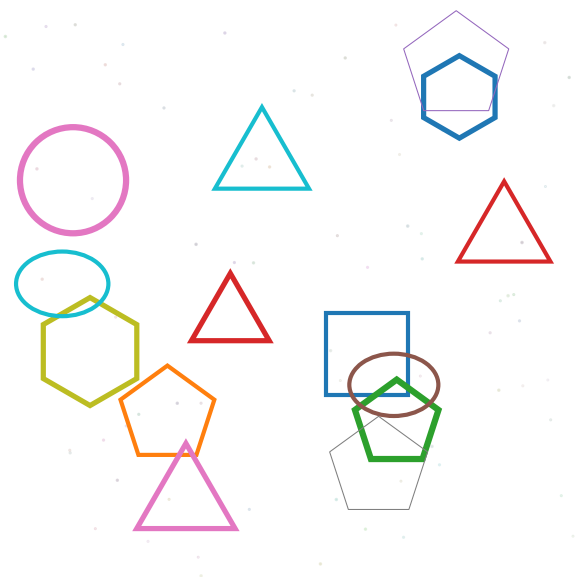[{"shape": "hexagon", "thickness": 2.5, "radius": 0.36, "center": [0.795, 0.831]}, {"shape": "square", "thickness": 2, "radius": 0.36, "center": [0.635, 0.386]}, {"shape": "pentagon", "thickness": 2, "radius": 0.43, "center": [0.29, 0.281]}, {"shape": "pentagon", "thickness": 3, "radius": 0.38, "center": [0.687, 0.266]}, {"shape": "triangle", "thickness": 2.5, "radius": 0.39, "center": [0.399, 0.448]}, {"shape": "triangle", "thickness": 2, "radius": 0.46, "center": [0.873, 0.592]}, {"shape": "pentagon", "thickness": 0.5, "radius": 0.48, "center": [0.79, 0.885]}, {"shape": "oval", "thickness": 2, "radius": 0.39, "center": [0.682, 0.333]}, {"shape": "triangle", "thickness": 2.5, "radius": 0.49, "center": [0.322, 0.133]}, {"shape": "circle", "thickness": 3, "radius": 0.46, "center": [0.126, 0.687]}, {"shape": "pentagon", "thickness": 0.5, "radius": 0.45, "center": [0.656, 0.189]}, {"shape": "hexagon", "thickness": 2.5, "radius": 0.47, "center": [0.156, 0.39]}, {"shape": "oval", "thickness": 2, "radius": 0.4, "center": [0.108, 0.508]}, {"shape": "triangle", "thickness": 2, "radius": 0.47, "center": [0.454, 0.719]}]